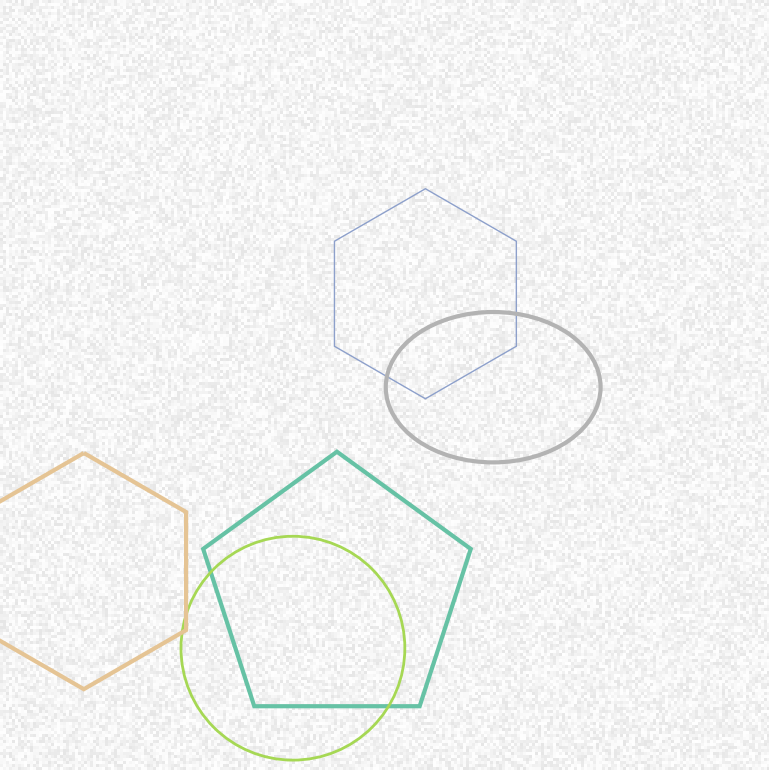[{"shape": "pentagon", "thickness": 1.5, "radius": 0.91, "center": [0.438, 0.231]}, {"shape": "hexagon", "thickness": 0.5, "radius": 0.68, "center": [0.552, 0.619]}, {"shape": "circle", "thickness": 1, "radius": 0.73, "center": [0.38, 0.158]}, {"shape": "hexagon", "thickness": 1.5, "radius": 0.77, "center": [0.109, 0.258]}, {"shape": "oval", "thickness": 1.5, "radius": 0.7, "center": [0.64, 0.497]}]